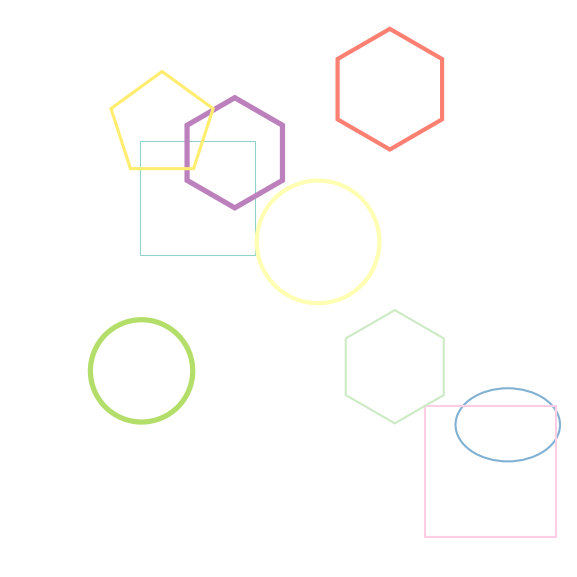[{"shape": "square", "thickness": 0.5, "radius": 0.49, "center": [0.342, 0.656]}, {"shape": "circle", "thickness": 2, "radius": 0.53, "center": [0.551, 0.58]}, {"shape": "hexagon", "thickness": 2, "radius": 0.52, "center": [0.675, 0.845]}, {"shape": "oval", "thickness": 1, "radius": 0.45, "center": [0.879, 0.264]}, {"shape": "circle", "thickness": 2.5, "radius": 0.44, "center": [0.245, 0.357]}, {"shape": "square", "thickness": 1, "radius": 0.57, "center": [0.849, 0.182]}, {"shape": "hexagon", "thickness": 2.5, "radius": 0.48, "center": [0.407, 0.735]}, {"shape": "hexagon", "thickness": 1, "radius": 0.49, "center": [0.684, 0.364]}, {"shape": "pentagon", "thickness": 1.5, "radius": 0.46, "center": [0.281, 0.782]}]